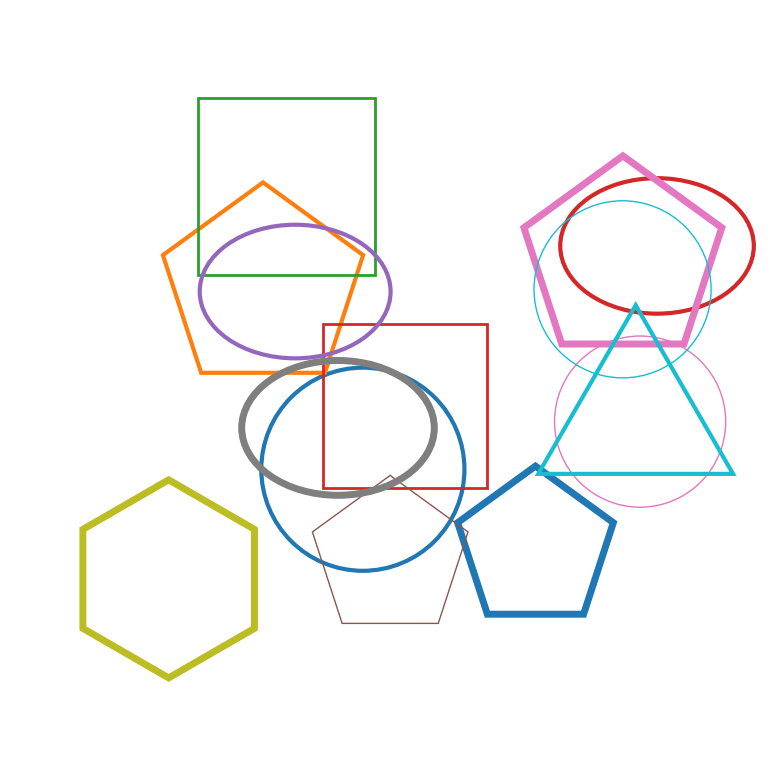[{"shape": "circle", "thickness": 1.5, "radius": 0.66, "center": [0.471, 0.391]}, {"shape": "pentagon", "thickness": 2.5, "radius": 0.53, "center": [0.695, 0.288]}, {"shape": "pentagon", "thickness": 1.5, "radius": 0.68, "center": [0.342, 0.626]}, {"shape": "square", "thickness": 1, "radius": 0.57, "center": [0.372, 0.758]}, {"shape": "square", "thickness": 1, "radius": 0.53, "center": [0.526, 0.473]}, {"shape": "oval", "thickness": 1.5, "radius": 0.63, "center": [0.853, 0.681]}, {"shape": "oval", "thickness": 1.5, "radius": 0.62, "center": [0.383, 0.621]}, {"shape": "pentagon", "thickness": 0.5, "radius": 0.53, "center": [0.507, 0.276]}, {"shape": "pentagon", "thickness": 2.5, "radius": 0.68, "center": [0.809, 0.663]}, {"shape": "circle", "thickness": 0.5, "radius": 0.56, "center": [0.831, 0.452]}, {"shape": "oval", "thickness": 2.5, "radius": 0.63, "center": [0.439, 0.444]}, {"shape": "hexagon", "thickness": 2.5, "radius": 0.64, "center": [0.219, 0.248]}, {"shape": "triangle", "thickness": 1.5, "radius": 0.73, "center": [0.826, 0.458]}, {"shape": "circle", "thickness": 0.5, "radius": 0.57, "center": [0.809, 0.624]}]